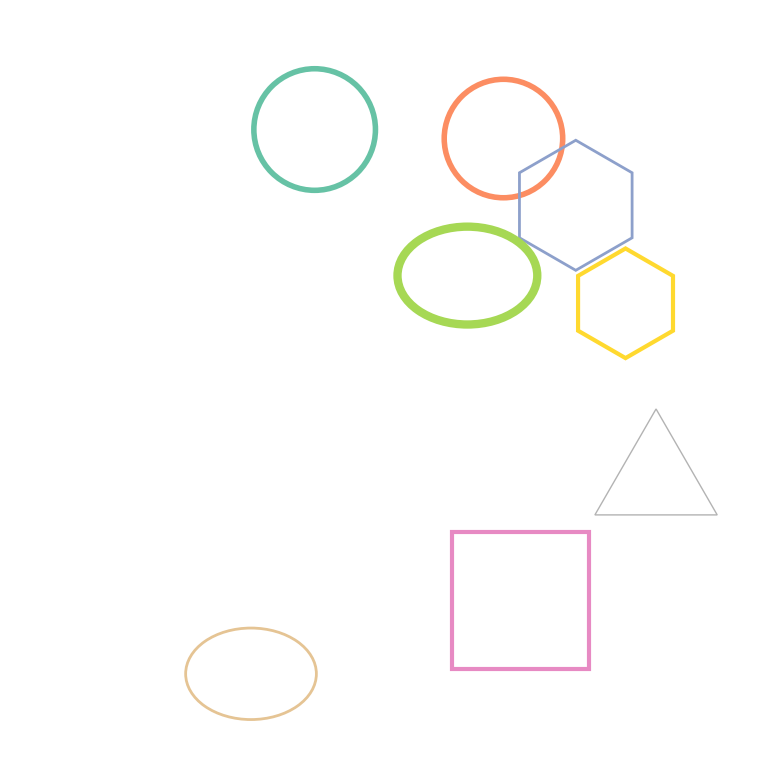[{"shape": "circle", "thickness": 2, "radius": 0.39, "center": [0.409, 0.832]}, {"shape": "circle", "thickness": 2, "radius": 0.38, "center": [0.654, 0.82]}, {"shape": "hexagon", "thickness": 1, "radius": 0.42, "center": [0.748, 0.733]}, {"shape": "square", "thickness": 1.5, "radius": 0.45, "center": [0.676, 0.22]}, {"shape": "oval", "thickness": 3, "radius": 0.45, "center": [0.607, 0.642]}, {"shape": "hexagon", "thickness": 1.5, "radius": 0.36, "center": [0.812, 0.606]}, {"shape": "oval", "thickness": 1, "radius": 0.42, "center": [0.326, 0.125]}, {"shape": "triangle", "thickness": 0.5, "radius": 0.46, "center": [0.852, 0.377]}]